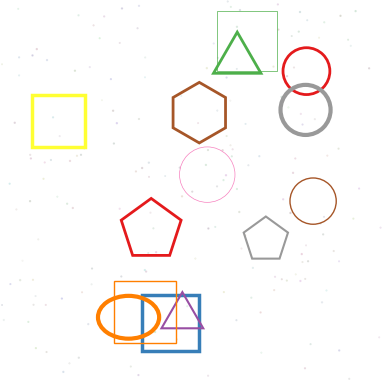[{"shape": "circle", "thickness": 2, "radius": 0.3, "center": [0.796, 0.815]}, {"shape": "pentagon", "thickness": 2, "radius": 0.41, "center": [0.393, 0.403]}, {"shape": "square", "thickness": 2.5, "radius": 0.37, "center": [0.443, 0.161]}, {"shape": "square", "thickness": 0.5, "radius": 0.39, "center": [0.642, 0.894]}, {"shape": "triangle", "thickness": 2, "radius": 0.36, "center": [0.616, 0.845]}, {"shape": "triangle", "thickness": 1.5, "radius": 0.31, "center": [0.474, 0.179]}, {"shape": "oval", "thickness": 3, "radius": 0.4, "center": [0.334, 0.176]}, {"shape": "square", "thickness": 1, "radius": 0.4, "center": [0.376, 0.189]}, {"shape": "square", "thickness": 2.5, "radius": 0.34, "center": [0.152, 0.685]}, {"shape": "circle", "thickness": 1, "radius": 0.3, "center": [0.813, 0.478]}, {"shape": "hexagon", "thickness": 2, "radius": 0.39, "center": [0.518, 0.707]}, {"shape": "circle", "thickness": 0.5, "radius": 0.36, "center": [0.538, 0.546]}, {"shape": "circle", "thickness": 3, "radius": 0.33, "center": [0.794, 0.715]}, {"shape": "pentagon", "thickness": 1.5, "radius": 0.3, "center": [0.691, 0.377]}]